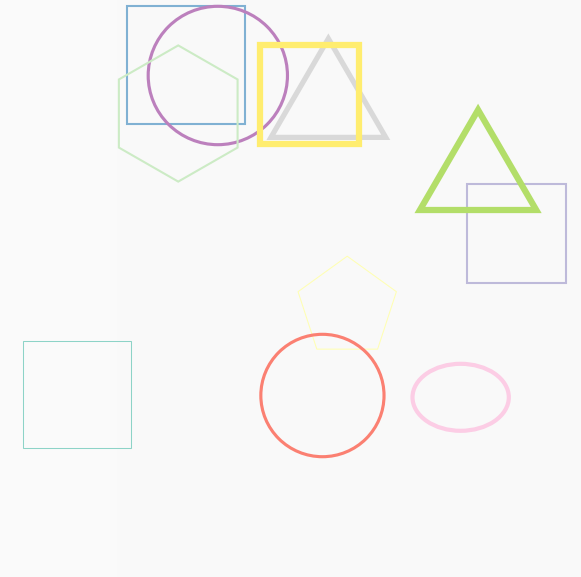[{"shape": "square", "thickness": 0.5, "radius": 0.47, "center": [0.132, 0.316]}, {"shape": "pentagon", "thickness": 0.5, "radius": 0.44, "center": [0.597, 0.467]}, {"shape": "square", "thickness": 1, "radius": 0.43, "center": [0.888, 0.595]}, {"shape": "circle", "thickness": 1.5, "radius": 0.53, "center": [0.555, 0.314]}, {"shape": "square", "thickness": 1, "radius": 0.51, "center": [0.32, 0.887]}, {"shape": "triangle", "thickness": 3, "radius": 0.58, "center": [0.822, 0.693]}, {"shape": "oval", "thickness": 2, "radius": 0.41, "center": [0.793, 0.311]}, {"shape": "triangle", "thickness": 2.5, "radius": 0.57, "center": [0.565, 0.818]}, {"shape": "circle", "thickness": 1.5, "radius": 0.6, "center": [0.375, 0.868]}, {"shape": "hexagon", "thickness": 1, "radius": 0.59, "center": [0.307, 0.803]}, {"shape": "square", "thickness": 3, "radius": 0.43, "center": [0.532, 0.836]}]